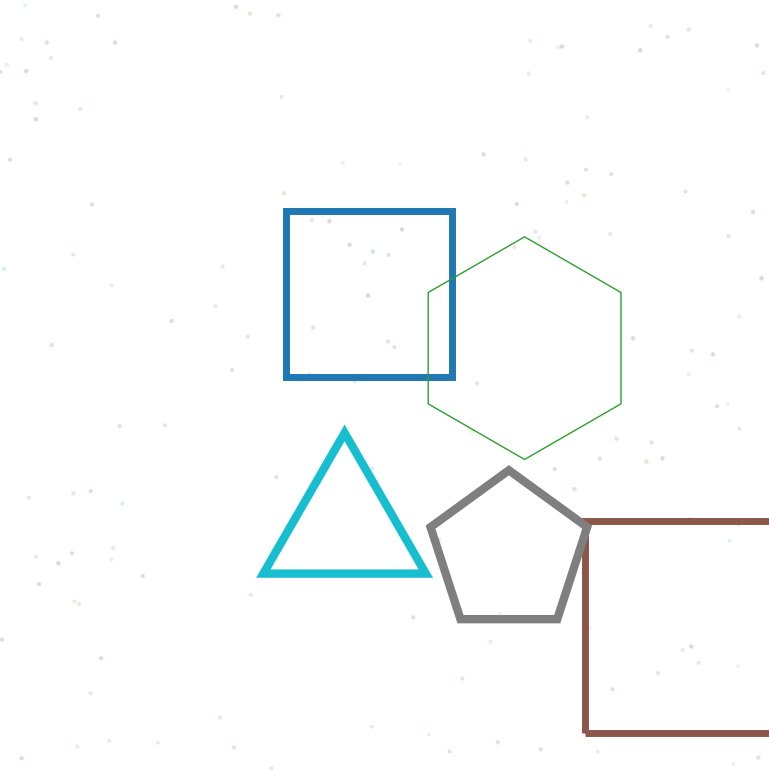[{"shape": "square", "thickness": 2.5, "radius": 0.54, "center": [0.479, 0.618]}, {"shape": "hexagon", "thickness": 0.5, "radius": 0.72, "center": [0.681, 0.548]}, {"shape": "square", "thickness": 2.5, "radius": 0.69, "center": [0.897, 0.186]}, {"shape": "pentagon", "thickness": 3, "radius": 0.53, "center": [0.661, 0.282]}, {"shape": "triangle", "thickness": 3, "radius": 0.61, "center": [0.448, 0.316]}]